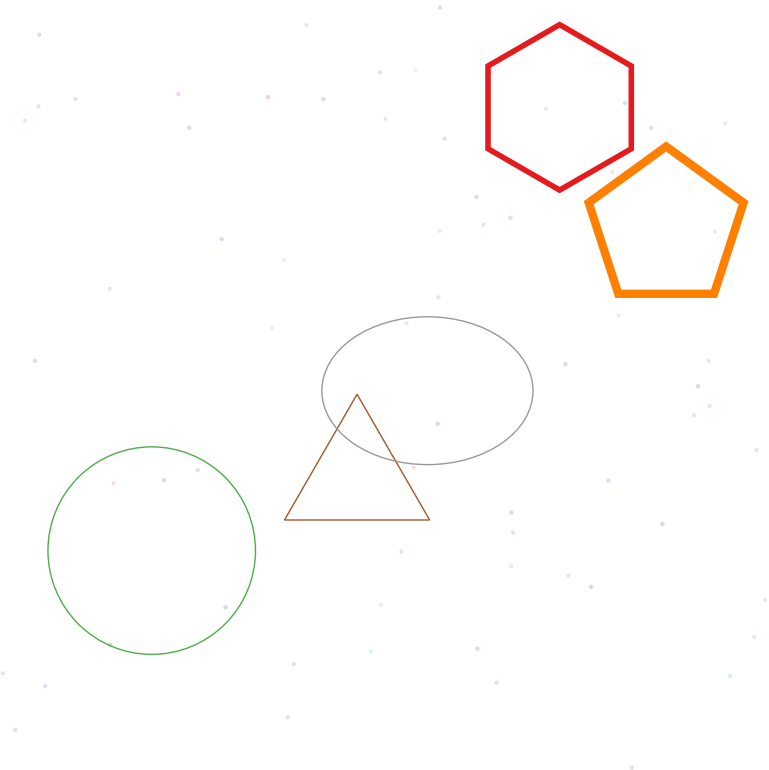[{"shape": "hexagon", "thickness": 2, "radius": 0.54, "center": [0.727, 0.861]}, {"shape": "circle", "thickness": 0.5, "radius": 0.67, "center": [0.197, 0.285]}, {"shape": "pentagon", "thickness": 3, "radius": 0.53, "center": [0.865, 0.704]}, {"shape": "triangle", "thickness": 0.5, "radius": 0.54, "center": [0.464, 0.379]}, {"shape": "oval", "thickness": 0.5, "radius": 0.69, "center": [0.555, 0.493]}]